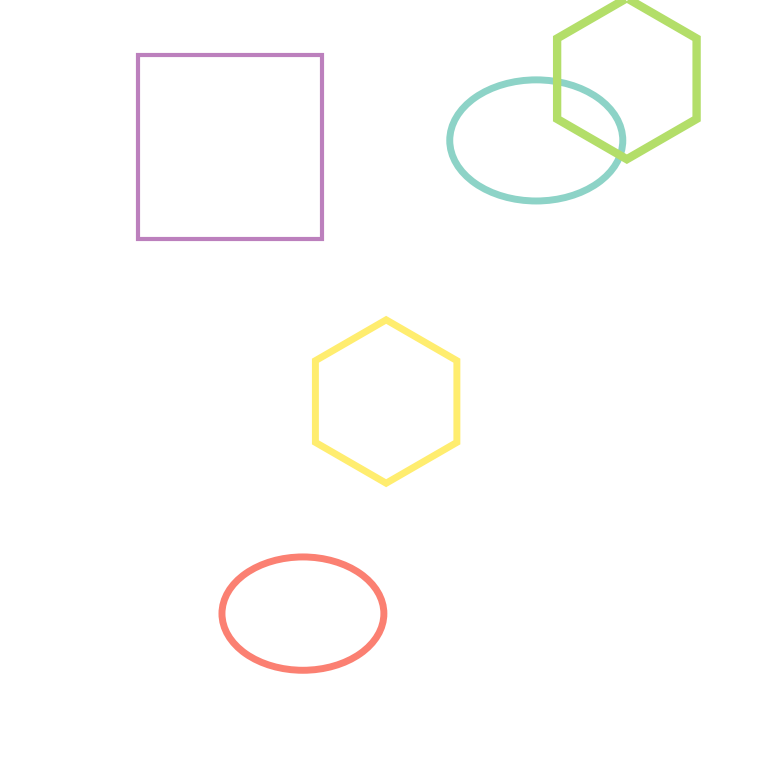[{"shape": "oval", "thickness": 2.5, "radius": 0.56, "center": [0.696, 0.818]}, {"shape": "oval", "thickness": 2.5, "radius": 0.53, "center": [0.393, 0.203]}, {"shape": "hexagon", "thickness": 3, "radius": 0.52, "center": [0.814, 0.898]}, {"shape": "square", "thickness": 1.5, "radius": 0.6, "center": [0.299, 0.809]}, {"shape": "hexagon", "thickness": 2.5, "radius": 0.53, "center": [0.501, 0.479]}]